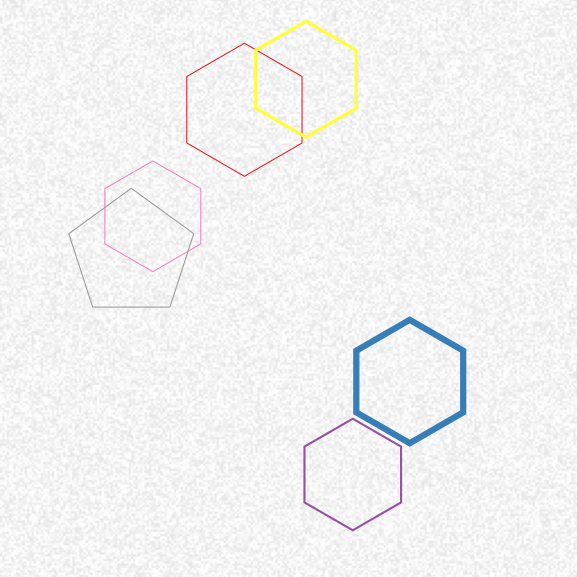[{"shape": "hexagon", "thickness": 0.5, "radius": 0.58, "center": [0.423, 0.809]}, {"shape": "hexagon", "thickness": 3, "radius": 0.53, "center": [0.71, 0.338]}, {"shape": "hexagon", "thickness": 1, "radius": 0.48, "center": [0.611, 0.177]}, {"shape": "hexagon", "thickness": 1.5, "radius": 0.5, "center": [0.53, 0.862]}, {"shape": "hexagon", "thickness": 0.5, "radius": 0.48, "center": [0.265, 0.625]}, {"shape": "pentagon", "thickness": 0.5, "radius": 0.57, "center": [0.227, 0.559]}]